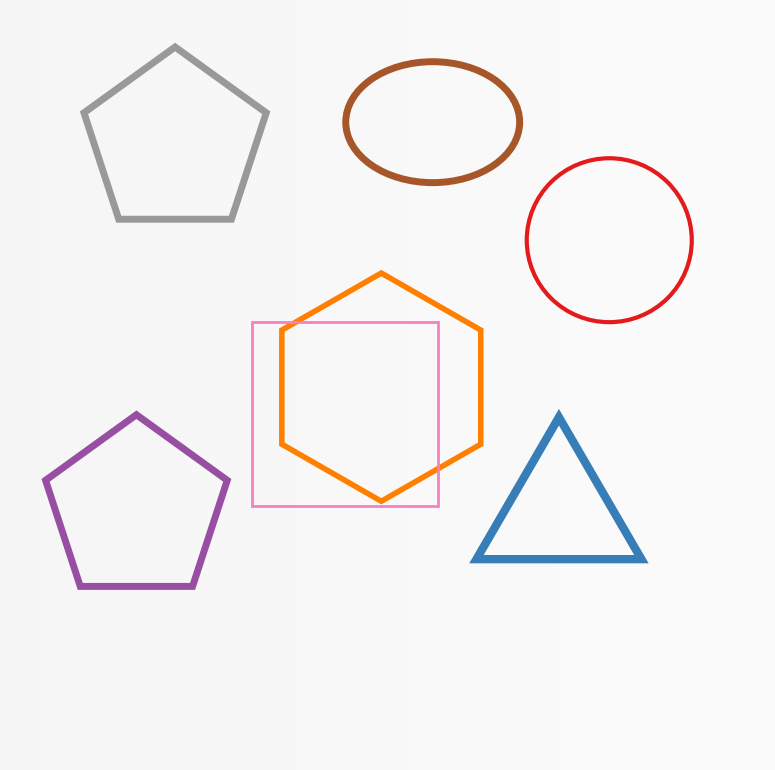[{"shape": "circle", "thickness": 1.5, "radius": 0.53, "center": [0.786, 0.688]}, {"shape": "triangle", "thickness": 3, "radius": 0.61, "center": [0.721, 0.335]}, {"shape": "pentagon", "thickness": 2.5, "radius": 0.62, "center": [0.176, 0.338]}, {"shape": "hexagon", "thickness": 2, "radius": 0.74, "center": [0.492, 0.497]}, {"shape": "oval", "thickness": 2.5, "radius": 0.56, "center": [0.558, 0.841]}, {"shape": "square", "thickness": 1, "radius": 0.6, "center": [0.445, 0.462]}, {"shape": "pentagon", "thickness": 2.5, "radius": 0.62, "center": [0.226, 0.815]}]